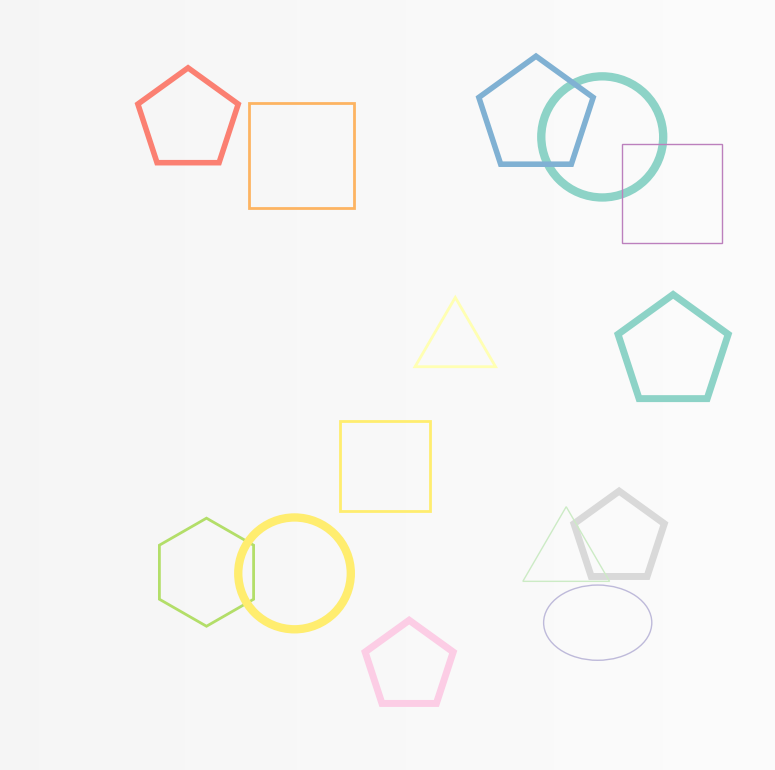[{"shape": "pentagon", "thickness": 2.5, "radius": 0.37, "center": [0.869, 0.543]}, {"shape": "circle", "thickness": 3, "radius": 0.39, "center": [0.777, 0.822]}, {"shape": "triangle", "thickness": 1, "radius": 0.3, "center": [0.587, 0.554]}, {"shape": "oval", "thickness": 0.5, "radius": 0.35, "center": [0.771, 0.191]}, {"shape": "pentagon", "thickness": 2, "radius": 0.34, "center": [0.243, 0.844]}, {"shape": "pentagon", "thickness": 2, "radius": 0.39, "center": [0.692, 0.849]}, {"shape": "square", "thickness": 1, "radius": 0.34, "center": [0.389, 0.798]}, {"shape": "hexagon", "thickness": 1, "radius": 0.35, "center": [0.266, 0.257]}, {"shape": "pentagon", "thickness": 2.5, "radius": 0.3, "center": [0.528, 0.135]}, {"shape": "pentagon", "thickness": 2.5, "radius": 0.31, "center": [0.799, 0.301]}, {"shape": "square", "thickness": 0.5, "radius": 0.32, "center": [0.867, 0.749]}, {"shape": "triangle", "thickness": 0.5, "radius": 0.32, "center": [0.731, 0.277]}, {"shape": "circle", "thickness": 3, "radius": 0.36, "center": [0.38, 0.255]}, {"shape": "square", "thickness": 1, "radius": 0.29, "center": [0.496, 0.395]}]